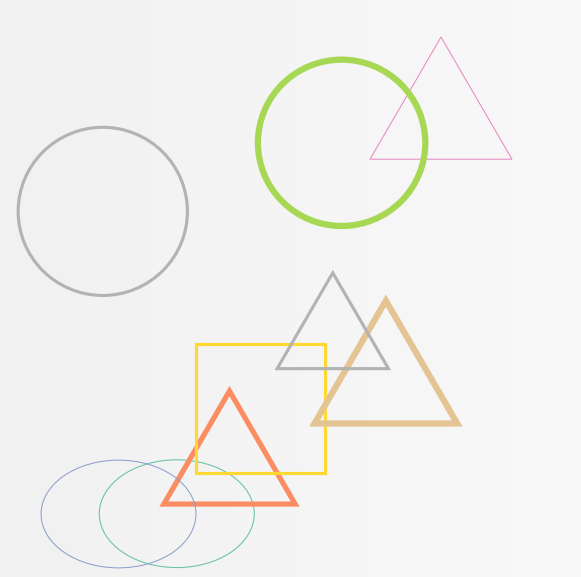[{"shape": "oval", "thickness": 0.5, "radius": 0.67, "center": [0.304, 0.11]}, {"shape": "triangle", "thickness": 2.5, "radius": 0.65, "center": [0.395, 0.192]}, {"shape": "oval", "thickness": 0.5, "radius": 0.67, "center": [0.204, 0.109]}, {"shape": "triangle", "thickness": 0.5, "radius": 0.71, "center": [0.759, 0.794]}, {"shape": "circle", "thickness": 3, "radius": 0.72, "center": [0.588, 0.752]}, {"shape": "square", "thickness": 1.5, "radius": 0.56, "center": [0.448, 0.292]}, {"shape": "triangle", "thickness": 3, "radius": 0.71, "center": [0.664, 0.337]}, {"shape": "circle", "thickness": 1.5, "radius": 0.73, "center": [0.177, 0.633]}, {"shape": "triangle", "thickness": 1.5, "radius": 0.55, "center": [0.573, 0.416]}]